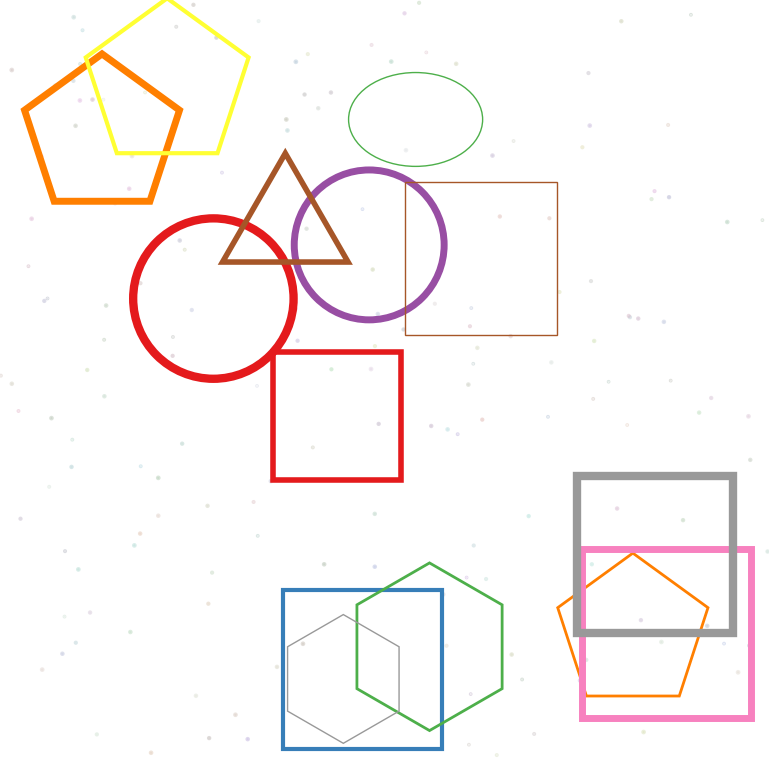[{"shape": "square", "thickness": 2, "radius": 0.42, "center": [0.437, 0.46]}, {"shape": "circle", "thickness": 3, "radius": 0.52, "center": [0.277, 0.612]}, {"shape": "square", "thickness": 1.5, "radius": 0.52, "center": [0.47, 0.131]}, {"shape": "oval", "thickness": 0.5, "radius": 0.44, "center": [0.54, 0.845]}, {"shape": "hexagon", "thickness": 1, "radius": 0.54, "center": [0.558, 0.16]}, {"shape": "circle", "thickness": 2.5, "radius": 0.49, "center": [0.479, 0.682]}, {"shape": "pentagon", "thickness": 1, "radius": 0.51, "center": [0.822, 0.179]}, {"shape": "pentagon", "thickness": 2.5, "radius": 0.53, "center": [0.133, 0.824]}, {"shape": "pentagon", "thickness": 1.5, "radius": 0.56, "center": [0.217, 0.891]}, {"shape": "square", "thickness": 0.5, "radius": 0.49, "center": [0.624, 0.664]}, {"shape": "triangle", "thickness": 2, "radius": 0.47, "center": [0.371, 0.707]}, {"shape": "square", "thickness": 2.5, "radius": 0.55, "center": [0.866, 0.178]}, {"shape": "hexagon", "thickness": 0.5, "radius": 0.42, "center": [0.446, 0.118]}, {"shape": "square", "thickness": 3, "radius": 0.51, "center": [0.851, 0.28]}]